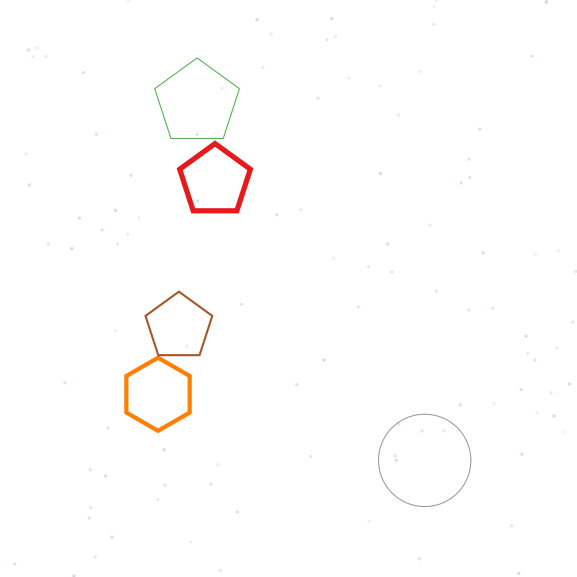[{"shape": "pentagon", "thickness": 2.5, "radius": 0.32, "center": [0.372, 0.686]}, {"shape": "pentagon", "thickness": 0.5, "radius": 0.39, "center": [0.341, 0.822]}, {"shape": "hexagon", "thickness": 2, "radius": 0.32, "center": [0.274, 0.316]}, {"shape": "pentagon", "thickness": 1, "radius": 0.3, "center": [0.31, 0.433]}, {"shape": "circle", "thickness": 0.5, "radius": 0.4, "center": [0.735, 0.202]}]